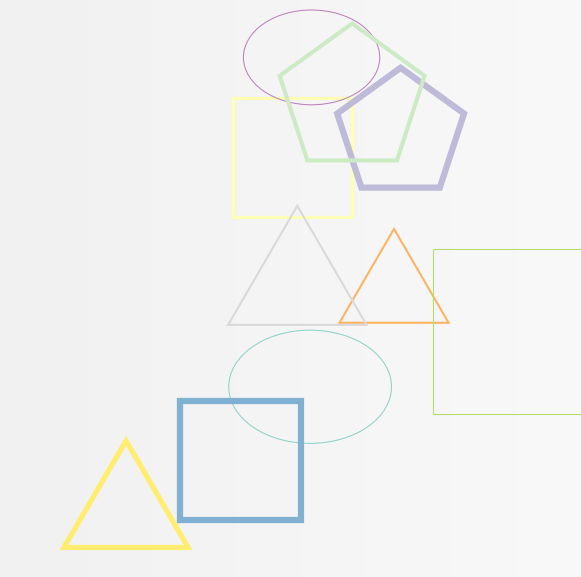[{"shape": "oval", "thickness": 0.5, "radius": 0.7, "center": [0.534, 0.329]}, {"shape": "square", "thickness": 1.5, "radius": 0.52, "center": [0.503, 0.727]}, {"shape": "pentagon", "thickness": 3, "radius": 0.57, "center": [0.689, 0.767]}, {"shape": "square", "thickness": 3, "radius": 0.52, "center": [0.414, 0.202]}, {"shape": "triangle", "thickness": 1, "radius": 0.54, "center": [0.678, 0.494]}, {"shape": "square", "thickness": 0.5, "radius": 0.71, "center": [0.888, 0.425]}, {"shape": "triangle", "thickness": 1, "radius": 0.69, "center": [0.511, 0.505]}, {"shape": "oval", "thickness": 0.5, "radius": 0.59, "center": [0.536, 0.9]}, {"shape": "pentagon", "thickness": 2, "radius": 0.66, "center": [0.606, 0.827]}, {"shape": "triangle", "thickness": 2.5, "radius": 0.62, "center": [0.217, 0.113]}]